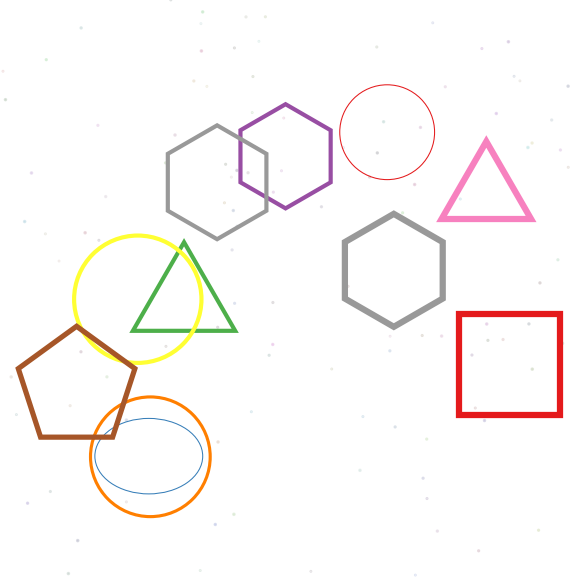[{"shape": "circle", "thickness": 0.5, "radius": 0.41, "center": [0.67, 0.77]}, {"shape": "square", "thickness": 3, "radius": 0.44, "center": [0.883, 0.367]}, {"shape": "oval", "thickness": 0.5, "radius": 0.47, "center": [0.258, 0.209]}, {"shape": "triangle", "thickness": 2, "radius": 0.51, "center": [0.319, 0.477]}, {"shape": "hexagon", "thickness": 2, "radius": 0.45, "center": [0.494, 0.729]}, {"shape": "circle", "thickness": 1.5, "radius": 0.52, "center": [0.26, 0.208]}, {"shape": "circle", "thickness": 2, "radius": 0.55, "center": [0.239, 0.481]}, {"shape": "pentagon", "thickness": 2.5, "radius": 0.53, "center": [0.133, 0.328]}, {"shape": "triangle", "thickness": 3, "radius": 0.45, "center": [0.842, 0.665]}, {"shape": "hexagon", "thickness": 3, "radius": 0.49, "center": [0.682, 0.531]}, {"shape": "hexagon", "thickness": 2, "radius": 0.49, "center": [0.376, 0.684]}]